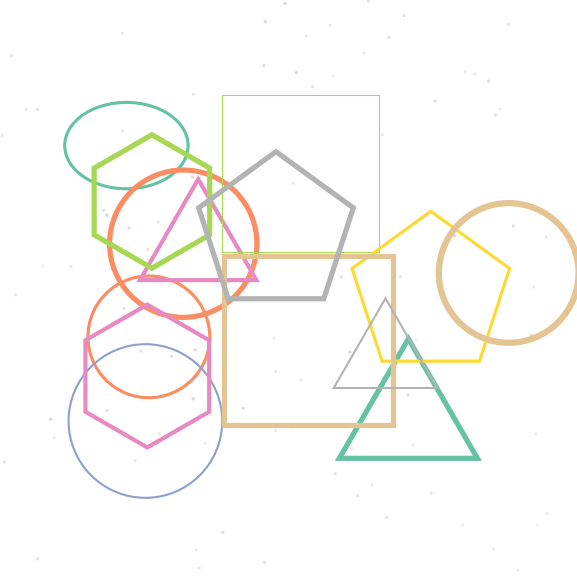[{"shape": "oval", "thickness": 1.5, "radius": 0.53, "center": [0.219, 0.747]}, {"shape": "triangle", "thickness": 2.5, "radius": 0.69, "center": [0.707, 0.274]}, {"shape": "circle", "thickness": 2.5, "radius": 0.64, "center": [0.317, 0.577]}, {"shape": "circle", "thickness": 1.5, "radius": 0.53, "center": [0.258, 0.416]}, {"shape": "circle", "thickness": 1, "radius": 0.67, "center": [0.252, 0.27]}, {"shape": "hexagon", "thickness": 2, "radius": 0.62, "center": [0.255, 0.348]}, {"shape": "triangle", "thickness": 2, "radius": 0.58, "center": [0.343, 0.572]}, {"shape": "hexagon", "thickness": 2.5, "radius": 0.58, "center": [0.263, 0.65]}, {"shape": "square", "thickness": 0.5, "radius": 0.68, "center": [0.52, 0.699]}, {"shape": "pentagon", "thickness": 1.5, "radius": 0.72, "center": [0.746, 0.49]}, {"shape": "square", "thickness": 2.5, "radius": 0.73, "center": [0.534, 0.41]}, {"shape": "circle", "thickness": 3, "radius": 0.6, "center": [0.881, 0.526]}, {"shape": "triangle", "thickness": 1, "radius": 0.52, "center": [0.668, 0.379]}, {"shape": "pentagon", "thickness": 2.5, "radius": 0.7, "center": [0.478, 0.596]}]